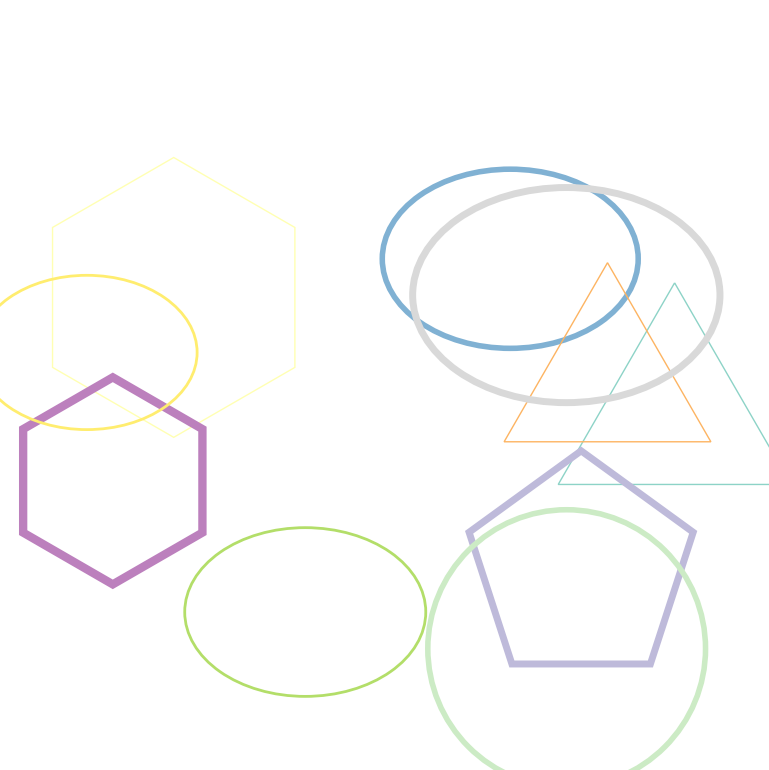[{"shape": "triangle", "thickness": 0.5, "radius": 0.87, "center": [0.876, 0.458]}, {"shape": "hexagon", "thickness": 0.5, "radius": 0.91, "center": [0.226, 0.614]}, {"shape": "pentagon", "thickness": 2.5, "radius": 0.77, "center": [0.755, 0.261]}, {"shape": "oval", "thickness": 2, "radius": 0.83, "center": [0.663, 0.664]}, {"shape": "triangle", "thickness": 0.5, "radius": 0.78, "center": [0.789, 0.504]}, {"shape": "oval", "thickness": 1, "radius": 0.78, "center": [0.396, 0.205]}, {"shape": "oval", "thickness": 2.5, "radius": 1.0, "center": [0.735, 0.617]}, {"shape": "hexagon", "thickness": 3, "radius": 0.67, "center": [0.146, 0.376]}, {"shape": "circle", "thickness": 2, "radius": 0.9, "center": [0.736, 0.158]}, {"shape": "oval", "thickness": 1, "radius": 0.72, "center": [0.113, 0.542]}]